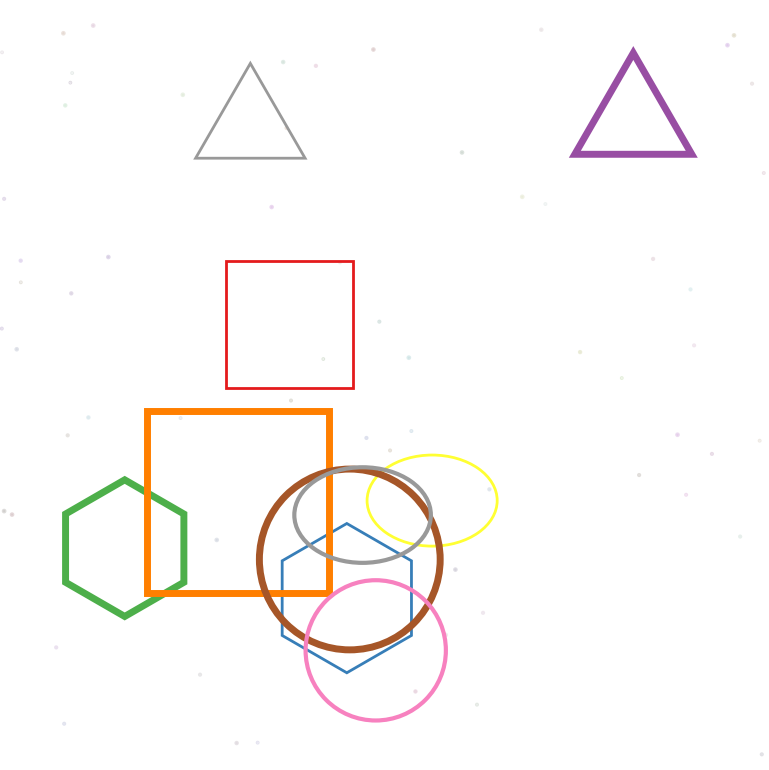[{"shape": "square", "thickness": 1, "radius": 0.41, "center": [0.376, 0.578]}, {"shape": "hexagon", "thickness": 1, "radius": 0.48, "center": [0.45, 0.223]}, {"shape": "hexagon", "thickness": 2.5, "radius": 0.44, "center": [0.162, 0.288]}, {"shape": "triangle", "thickness": 2.5, "radius": 0.44, "center": [0.822, 0.843]}, {"shape": "square", "thickness": 2.5, "radius": 0.59, "center": [0.309, 0.348]}, {"shape": "oval", "thickness": 1, "radius": 0.42, "center": [0.561, 0.35]}, {"shape": "circle", "thickness": 2.5, "radius": 0.59, "center": [0.454, 0.273]}, {"shape": "circle", "thickness": 1.5, "radius": 0.46, "center": [0.488, 0.155]}, {"shape": "oval", "thickness": 1.5, "radius": 0.44, "center": [0.471, 0.331]}, {"shape": "triangle", "thickness": 1, "radius": 0.41, "center": [0.325, 0.836]}]